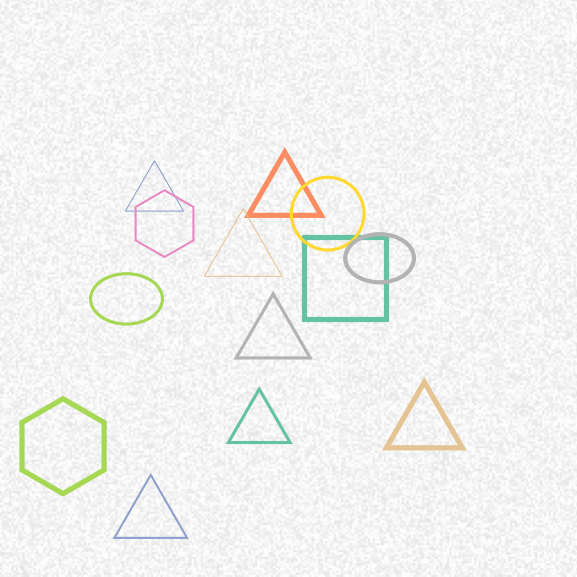[{"shape": "square", "thickness": 2.5, "radius": 0.36, "center": [0.598, 0.518]}, {"shape": "triangle", "thickness": 1.5, "radius": 0.31, "center": [0.449, 0.264]}, {"shape": "triangle", "thickness": 2.5, "radius": 0.36, "center": [0.493, 0.663]}, {"shape": "triangle", "thickness": 1, "radius": 0.36, "center": [0.261, 0.104]}, {"shape": "triangle", "thickness": 0.5, "radius": 0.29, "center": [0.267, 0.663]}, {"shape": "hexagon", "thickness": 1, "radius": 0.29, "center": [0.285, 0.612]}, {"shape": "hexagon", "thickness": 2.5, "radius": 0.41, "center": [0.109, 0.226]}, {"shape": "oval", "thickness": 1.5, "radius": 0.31, "center": [0.219, 0.482]}, {"shape": "circle", "thickness": 1.5, "radius": 0.32, "center": [0.567, 0.629]}, {"shape": "triangle", "thickness": 0.5, "radius": 0.39, "center": [0.421, 0.56]}, {"shape": "triangle", "thickness": 2.5, "radius": 0.38, "center": [0.735, 0.262]}, {"shape": "oval", "thickness": 2, "radius": 0.3, "center": [0.657, 0.552]}, {"shape": "triangle", "thickness": 1.5, "radius": 0.37, "center": [0.473, 0.416]}]